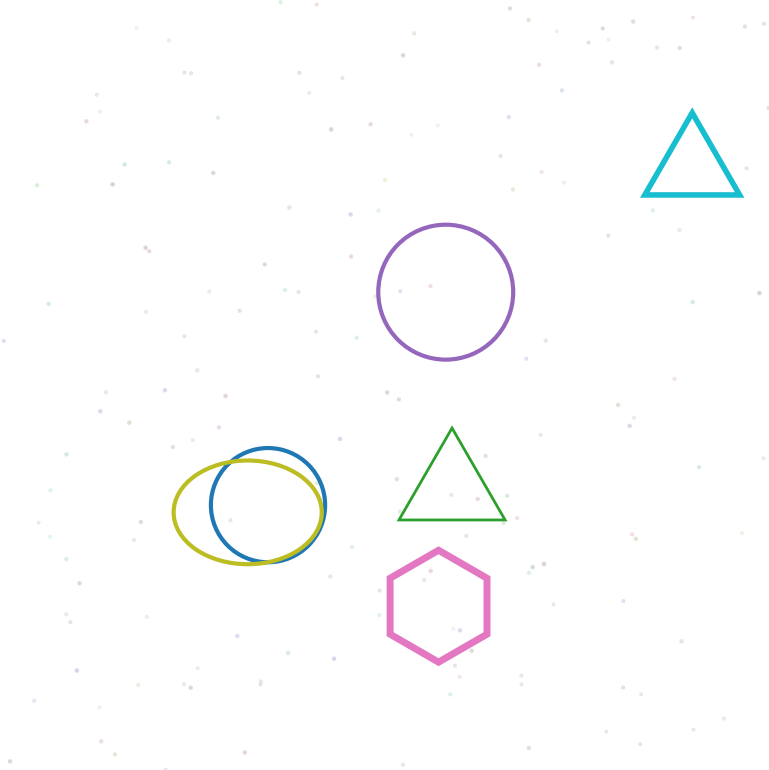[{"shape": "circle", "thickness": 1.5, "radius": 0.37, "center": [0.348, 0.344]}, {"shape": "triangle", "thickness": 1, "radius": 0.4, "center": [0.587, 0.365]}, {"shape": "circle", "thickness": 1.5, "radius": 0.44, "center": [0.579, 0.621]}, {"shape": "hexagon", "thickness": 2.5, "radius": 0.36, "center": [0.57, 0.213]}, {"shape": "oval", "thickness": 1.5, "radius": 0.48, "center": [0.322, 0.335]}, {"shape": "triangle", "thickness": 2, "radius": 0.36, "center": [0.899, 0.782]}]